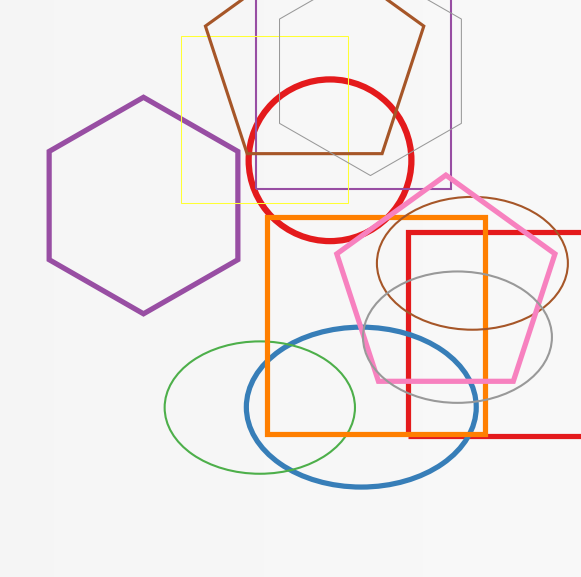[{"shape": "square", "thickness": 2.5, "radius": 0.88, "center": [0.877, 0.421]}, {"shape": "circle", "thickness": 3, "radius": 0.7, "center": [0.568, 0.722]}, {"shape": "oval", "thickness": 2.5, "radius": 0.99, "center": [0.622, 0.294]}, {"shape": "oval", "thickness": 1, "radius": 0.82, "center": [0.447, 0.293]}, {"shape": "square", "thickness": 1, "radius": 0.84, "center": [0.608, 0.84]}, {"shape": "hexagon", "thickness": 2.5, "radius": 0.94, "center": [0.247, 0.643]}, {"shape": "square", "thickness": 2.5, "radius": 0.94, "center": [0.647, 0.435]}, {"shape": "square", "thickness": 0.5, "radius": 0.72, "center": [0.455, 0.792]}, {"shape": "pentagon", "thickness": 1.5, "radius": 0.99, "center": [0.541, 0.893]}, {"shape": "oval", "thickness": 1, "radius": 0.82, "center": [0.813, 0.543]}, {"shape": "pentagon", "thickness": 2.5, "radius": 0.99, "center": [0.767, 0.499]}, {"shape": "hexagon", "thickness": 0.5, "radius": 0.9, "center": [0.637, 0.876]}, {"shape": "oval", "thickness": 1, "radius": 0.81, "center": [0.787, 0.415]}]